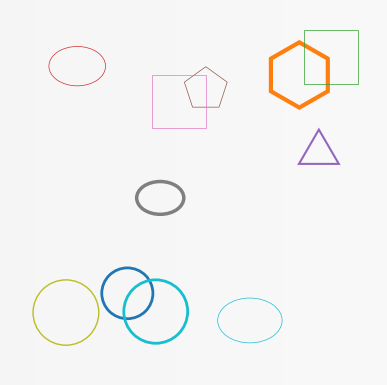[{"shape": "circle", "thickness": 2, "radius": 0.33, "center": [0.329, 0.238]}, {"shape": "hexagon", "thickness": 3, "radius": 0.42, "center": [0.773, 0.805]}, {"shape": "square", "thickness": 0.5, "radius": 0.35, "center": [0.854, 0.853]}, {"shape": "oval", "thickness": 0.5, "radius": 0.37, "center": [0.199, 0.828]}, {"shape": "triangle", "thickness": 1.5, "radius": 0.3, "center": [0.823, 0.604]}, {"shape": "pentagon", "thickness": 0.5, "radius": 0.29, "center": [0.531, 0.769]}, {"shape": "square", "thickness": 0.5, "radius": 0.34, "center": [0.462, 0.737]}, {"shape": "oval", "thickness": 2.5, "radius": 0.3, "center": [0.414, 0.486]}, {"shape": "circle", "thickness": 1, "radius": 0.42, "center": [0.17, 0.188]}, {"shape": "circle", "thickness": 2, "radius": 0.41, "center": [0.402, 0.191]}, {"shape": "oval", "thickness": 0.5, "radius": 0.42, "center": [0.645, 0.168]}]